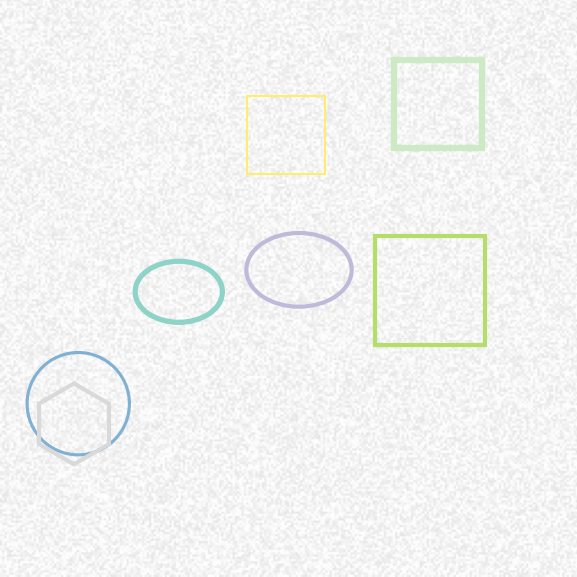[{"shape": "oval", "thickness": 2.5, "radius": 0.38, "center": [0.31, 0.494]}, {"shape": "oval", "thickness": 2, "radius": 0.46, "center": [0.518, 0.532]}, {"shape": "circle", "thickness": 1.5, "radius": 0.44, "center": [0.135, 0.3]}, {"shape": "square", "thickness": 2, "radius": 0.47, "center": [0.745, 0.496]}, {"shape": "hexagon", "thickness": 2, "radius": 0.35, "center": [0.128, 0.265]}, {"shape": "square", "thickness": 3, "radius": 0.38, "center": [0.758, 0.819]}, {"shape": "square", "thickness": 1, "radius": 0.34, "center": [0.495, 0.765]}]